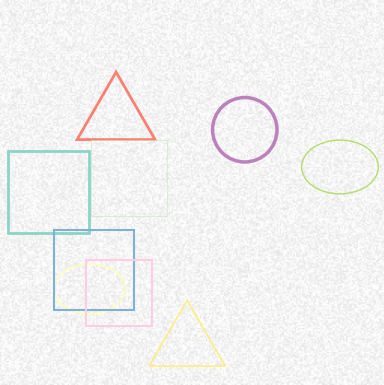[{"shape": "square", "thickness": 2, "radius": 0.53, "center": [0.126, 0.501]}, {"shape": "oval", "thickness": 1, "radius": 0.46, "center": [0.232, 0.25]}, {"shape": "triangle", "thickness": 2, "radius": 0.58, "center": [0.302, 0.696]}, {"shape": "square", "thickness": 1.5, "radius": 0.52, "center": [0.243, 0.298]}, {"shape": "oval", "thickness": 1, "radius": 0.5, "center": [0.883, 0.566]}, {"shape": "square", "thickness": 1.5, "radius": 0.43, "center": [0.309, 0.239]}, {"shape": "circle", "thickness": 2.5, "radius": 0.42, "center": [0.636, 0.663]}, {"shape": "square", "thickness": 0.5, "radius": 0.49, "center": [0.336, 0.537]}, {"shape": "triangle", "thickness": 1, "radius": 0.57, "center": [0.486, 0.106]}]